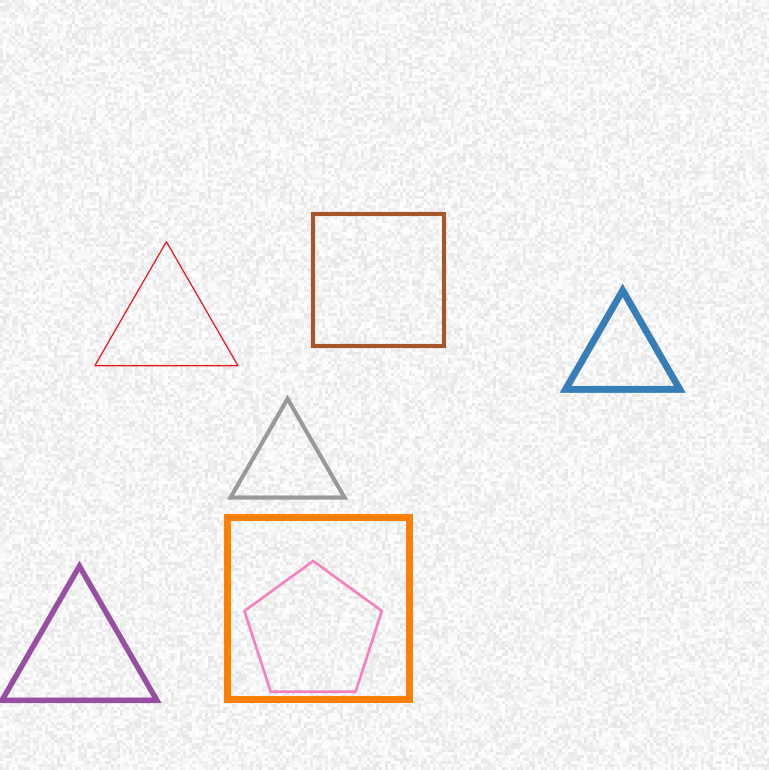[{"shape": "triangle", "thickness": 0.5, "radius": 0.54, "center": [0.216, 0.579]}, {"shape": "triangle", "thickness": 2.5, "radius": 0.43, "center": [0.809, 0.537]}, {"shape": "triangle", "thickness": 2, "radius": 0.58, "center": [0.103, 0.149]}, {"shape": "square", "thickness": 2.5, "radius": 0.59, "center": [0.413, 0.211]}, {"shape": "square", "thickness": 1.5, "radius": 0.43, "center": [0.491, 0.636]}, {"shape": "pentagon", "thickness": 1, "radius": 0.47, "center": [0.407, 0.178]}, {"shape": "triangle", "thickness": 1.5, "radius": 0.43, "center": [0.373, 0.397]}]